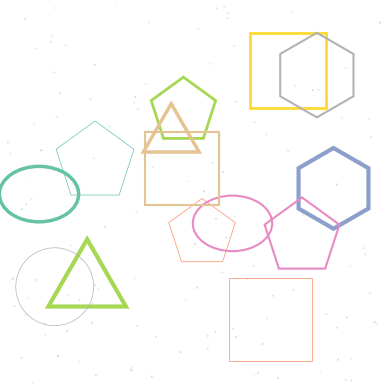[{"shape": "oval", "thickness": 2.5, "radius": 0.51, "center": [0.101, 0.496]}, {"shape": "pentagon", "thickness": 0.5, "radius": 0.53, "center": [0.247, 0.579]}, {"shape": "pentagon", "thickness": 0.5, "radius": 0.45, "center": [0.525, 0.394]}, {"shape": "square", "thickness": 0.5, "radius": 0.54, "center": [0.702, 0.171]}, {"shape": "hexagon", "thickness": 3, "radius": 0.52, "center": [0.866, 0.511]}, {"shape": "oval", "thickness": 1.5, "radius": 0.52, "center": [0.604, 0.42]}, {"shape": "pentagon", "thickness": 1.5, "radius": 0.51, "center": [0.785, 0.385]}, {"shape": "triangle", "thickness": 3, "radius": 0.58, "center": [0.226, 0.262]}, {"shape": "pentagon", "thickness": 2, "radius": 0.44, "center": [0.476, 0.712]}, {"shape": "square", "thickness": 2, "radius": 0.49, "center": [0.747, 0.817]}, {"shape": "square", "thickness": 1.5, "radius": 0.48, "center": [0.472, 0.563]}, {"shape": "triangle", "thickness": 2.5, "radius": 0.42, "center": [0.445, 0.647]}, {"shape": "circle", "thickness": 0.5, "radius": 0.51, "center": [0.142, 0.255]}, {"shape": "hexagon", "thickness": 1.5, "radius": 0.55, "center": [0.823, 0.805]}]